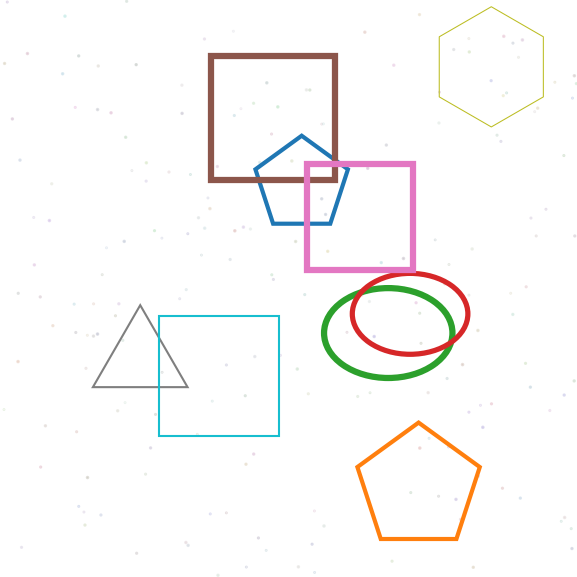[{"shape": "pentagon", "thickness": 2, "radius": 0.42, "center": [0.522, 0.68]}, {"shape": "pentagon", "thickness": 2, "radius": 0.56, "center": [0.725, 0.156]}, {"shape": "oval", "thickness": 3, "radius": 0.56, "center": [0.672, 0.422]}, {"shape": "oval", "thickness": 2.5, "radius": 0.5, "center": [0.71, 0.456]}, {"shape": "square", "thickness": 3, "radius": 0.54, "center": [0.473, 0.795]}, {"shape": "square", "thickness": 3, "radius": 0.46, "center": [0.623, 0.623]}, {"shape": "triangle", "thickness": 1, "radius": 0.47, "center": [0.243, 0.376]}, {"shape": "hexagon", "thickness": 0.5, "radius": 0.52, "center": [0.851, 0.883]}, {"shape": "square", "thickness": 1, "radius": 0.52, "center": [0.379, 0.349]}]